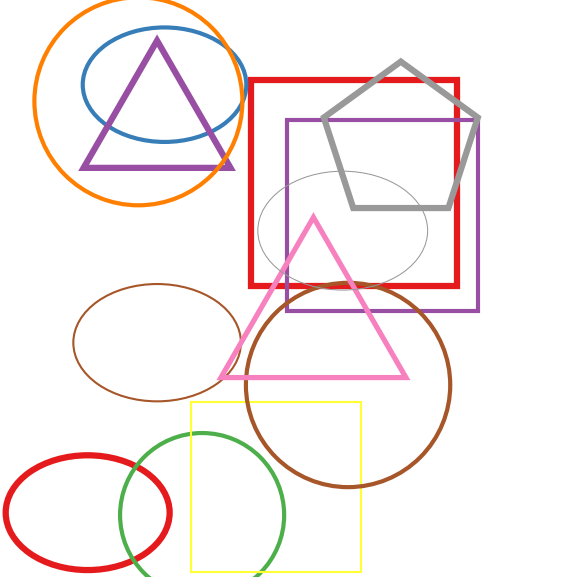[{"shape": "square", "thickness": 3, "radius": 0.89, "center": [0.613, 0.683]}, {"shape": "oval", "thickness": 3, "radius": 0.71, "center": [0.152, 0.111]}, {"shape": "oval", "thickness": 2, "radius": 0.71, "center": [0.285, 0.852]}, {"shape": "circle", "thickness": 2, "radius": 0.71, "center": [0.35, 0.107]}, {"shape": "triangle", "thickness": 3, "radius": 0.73, "center": [0.272, 0.782]}, {"shape": "square", "thickness": 2, "radius": 0.83, "center": [0.662, 0.625]}, {"shape": "circle", "thickness": 2, "radius": 0.9, "center": [0.24, 0.824]}, {"shape": "square", "thickness": 1, "radius": 0.73, "center": [0.478, 0.156]}, {"shape": "circle", "thickness": 2, "radius": 0.88, "center": [0.603, 0.333]}, {"shape": "oval", "thickness": 1, "radius": 0.73, "center": [0.272, 0.406]}, {"shape": "triangle", "thickness": 2.5, "radius": 0.92, "center": [0.543, 0.438]}, {"shape": "oval", "thickness": 0.5, "radius": 0.74, "center": [0.593, 0.6]}, {"shape": "pentagon", "thickness": 3, "radius": 0.7, "center": [0.694, 0.752]}]